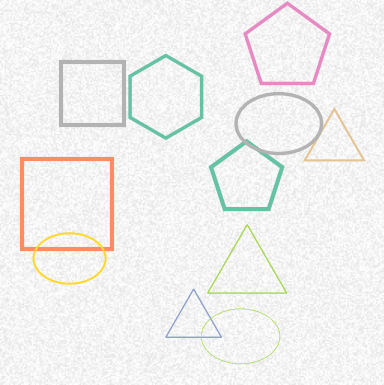[{"shape": "hexagon", "thickness": 2.5, "radius": 0.54, "center": [0.431, 0.749]}, {"shape": "pentagon", "thickness": 3, "radius": 0.49, "center": [0.641, 0.536]}, {"shape": "square", "thickness": 3, "radius": 0.59, "center": [0.174, 0.47]}, {"shape": "triangle", "thickness": 1, "radius": 0.42, "center": [0.503, 0.166]}, {"shape": "pentagon", "thickness": 2.5, "radius": 0.58, "center": [0.746, 0.876]}, {"shape": "oval", "thickness": 0.5, "radius": 0.51, "center": [0.625, 0.126]}, {"shape": "triangle", "thickness": 1, "radius": 0.59, "center": [0.642, 0.298]}, {"shape": "oval", "thickness": 1.5, "radius": 0.47, "center": [0.181, 0.329]}, {"shape": "triangle", "thickness": 1.5, "radius": 0.44, "center": [0.869, 0.628]}, {"shape": "square", "thickness": 3, "radius": 0.41, "center": [0.24, 0.756]}, {"shape": "oval", "thickness": 2.5, "radius": 0.56, "center": [0.724, 0.679]}]